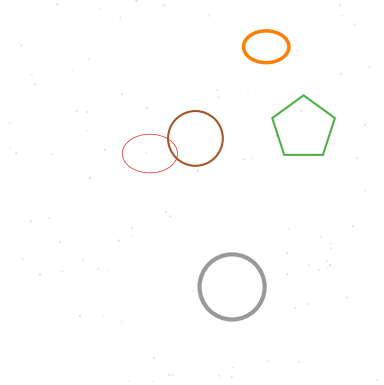[{"shape": "oval", "thickness": 0.5, "radius": 0.36, "center": [0.389, 0.601]}, {"shape": "pentagon", "thickness": 1.5, "radius": 0.43, "center": [0.789, 0.667]}, {"shape": "oval", "thickness": 2.5, "radius": 0.29, "center": [0.691, 0.879]}, {"shape": "circle", "thickness": 1.5, "radius": 0.36, "center": [0.508, 0.64]}, {"shape": "circle", "thickness": 3, "radius": 0.42, "center": [0.603, 0.255]}]